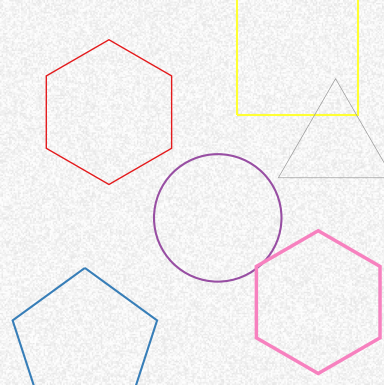[{"shape": "hexagon", "thickness": 1, "radius": 0.94, "center": [0.283, 0.709]}, {"shape": "pentagon", "thickness": 1.5, "radius": 0.99, "center": [0.22, 0.107]}, {"shape": "circle", "thickness": 1.5, "radius": 0.83, "center": [0.566, 0.434]}, {"shape": "square", "thickness": 1.5, "radius": 0.78, "center": [0.772, 0.859]}, {"shape": "hexagon", "thickness": 2.5, "radius": 0.93, "center": [0.826, 0.215]}, {"shape": "triangle", "thickness": 0.5, "radius": 0.86, "center": [0.872, 0.624]}]